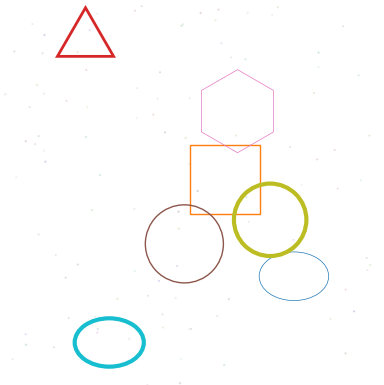[{"shape": "oval", "thickness": 0.5, "radius": 0.45, "center": [0.763, 0.282]}, {"shape": "square", "thickness": 1, "radius": 0.45, "center": [0.584, 0.534]}, {"shape": "triangle", "thickness": 2, "radius": 0.42, "center": [0.222, 0.896]}, {"shape": "circle", "thickness": 1, "radius": 0.51, "center": [0.479, 0.367]}, {"shape": "hexagon", "thickness": 0.5, "radius": 0.54, "center": [0.617, 0.711]}, {"shape": "circle", "thickness": 3, "radius": 0.47, "center": [0.702, 0.429]}, {"shape": "oval", "thickness": 3, "radius": 0.45, "center": [0.284, 0.11]}]